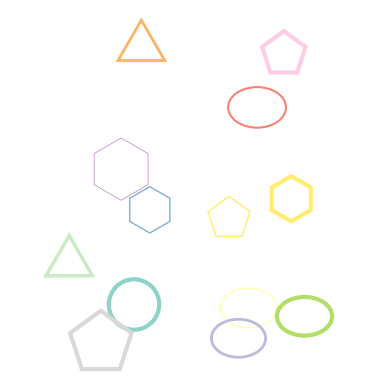[{"shape": "circle", "thickness": 3, "radius": 0.33, "center": [0.348, 0.209]}, {"shape": "oval", "thickness": 1, "radius": 0.37, "center": [0.645, 0.2]}, {"shape": "oval", "thickness": 2, "radius": 0.35, "center": [0.619, 0.121]}, {"shape": "oval", "thickness": 1.5, "radius": 0.38, "center": [0.668, 0.721]}, {"shape": "hexagon", "thickness": 1, "radius": 0.3, "center": [0.389, 0.455]}, {"shape": "triangle", "thickness": 2, "radius": 0.35, "center": [0.367, 0.878]}, {"shape": "oval", "thickness": 3, "radius": 0.36, "center": [0.791, 0.178]}, {"shape": "pentagon", "thickness": 3, "radius": 0.3, "center": [0.737, 0.86]}, {"shape": "pentagon", "thickness": 3, "radius": 0.42, "center": [0.262, 0.109]}, {"shape": "hexagon", "thickness": 0.5, "radius": 0.4, "center": [0.315, 0.561]}, {"shape": "triangle", "thickness": 2.5, "radius": 0.35, "center": [0.18, 0.319]}, {"shape": "hexagon", "thickness": 3, "radius": 0.29, "center": [0.756, 0.484]}, {"shape": "pentagon", "thickness": 1, "radius": 0.29, "center": [0.595, 0.433]}]